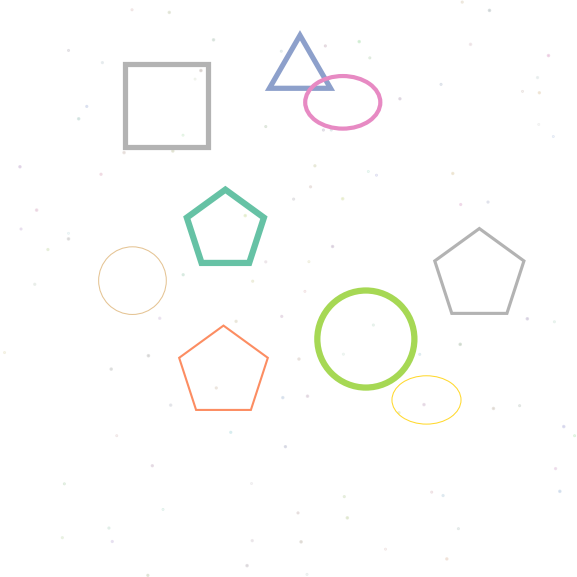[{"shape": "pentagon", "thickness": 3, "radius": 0.35, "center": [0.39, 0.601]}, {"shape": "pentagon", "thickness": 1, "radius": 0.4, "center": [0.387, 0.355]}, {"shape": "triangle", "thickness": 2.5, "radius": 0.31, "center": [0.519, 0.877]}, {"shape": "oval", "thickness": 2, "radius": 0.33, "center": [0.594, 0.822]}, {"shape": "circle", "thickness": 3, "radius": 0.42, "center": [0.634, 0.412]}, {"shape": "oval", "thickness": 0.5, "radius": 0.3, "center": [0.739, 0.307]}, {"shape": "circle", "thickness": 0.5, "radius": 0.29, "center": [0.229, 0.513]}, {"shape": "pentagon", "thickness": 1.5, "radius": 0.41, "center": [0.83, 0.522]}, {"shape": "square", "thickness": 2.5, "radius": 0.36, "center": [0.289, 0.816]}]